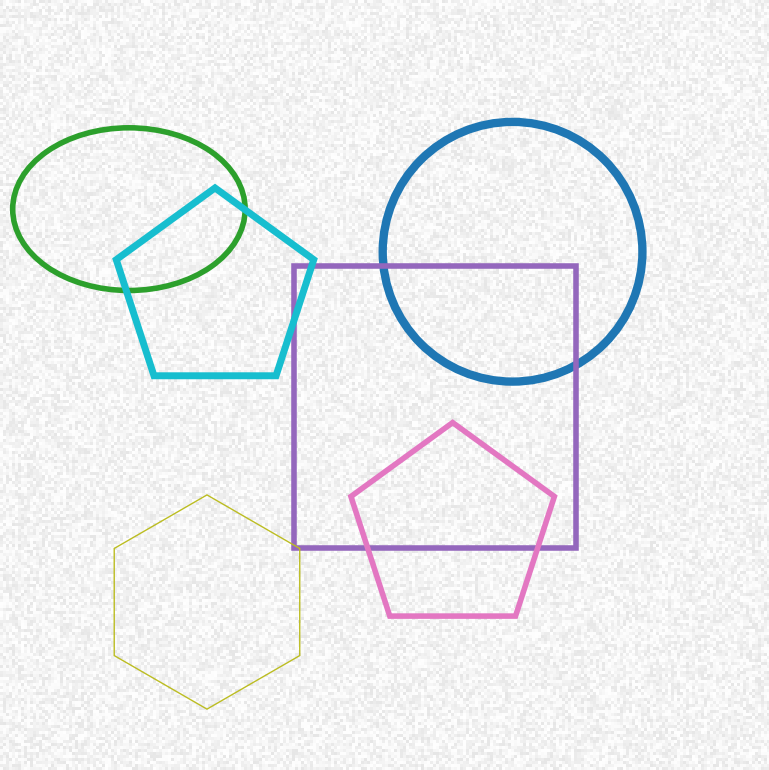[{"shape": "circle", "thickness": 3, "radius": 0.84, "center": [0.666, 0.673]}, {"shape": "oval", "thickness": 2, "radius": 0.75, "center": [0.167, 0.728]}, {"shape": "square", "thickness": 2, "radius": 0.91, "center": [0.565, 0.471]}, {"shape": "pentagon", "thickness": 2, "radius": 0.69, "center": [0.588, 0.312]}, {"shape": "hexagon", "thickness": 0.5, "radius": 0.7, "center": [0.269, 0.218]}, {"shape": "pentagon", "thickness": 2.5, "radius": 0.67, "center": [0.279, 0.621]}]